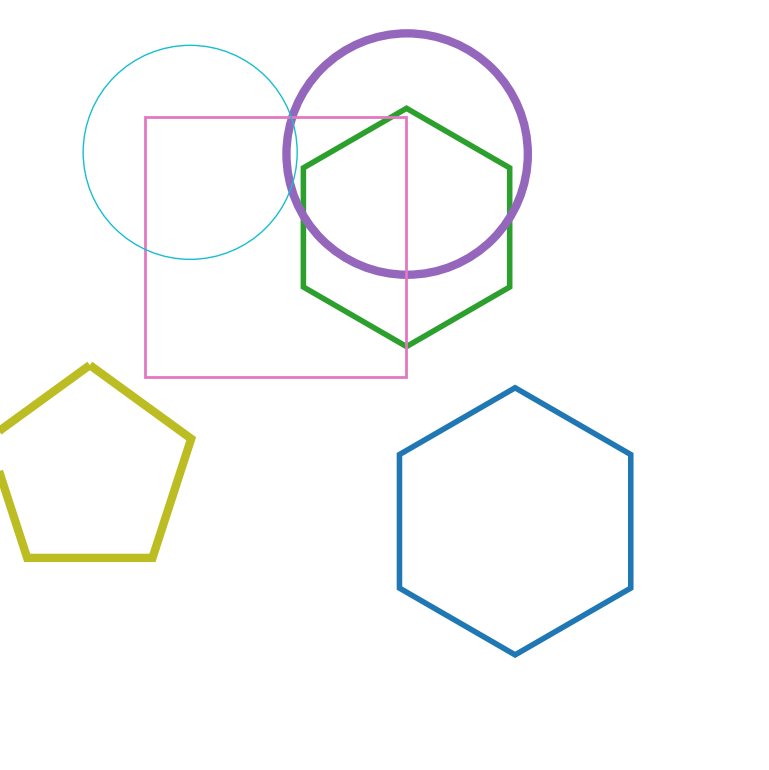[{"shape": "hexagon", "thickness": 2, "radius": 0.87, "center": [0.669, 0.323]}, {"shape": "hexagon", "thickness": 2, "radius": 0.77, "center": [0.528, 0.705]}, {"shape": "circle", "thickness": 3, "radius": 0.78, "center": [0.529, 0.8]}, {"shape": "square", "thickness": 1, "radius": 0.84, "center": [0.358, 0.679]}, {"shape": "pentagon", "thickness": 3, "radius": 0.69, "center": [0.117, 0.387]}, {"shape": "circle", "thickness": 0.5, "radius": 0.69, "center": [0.247, 0.802]}]